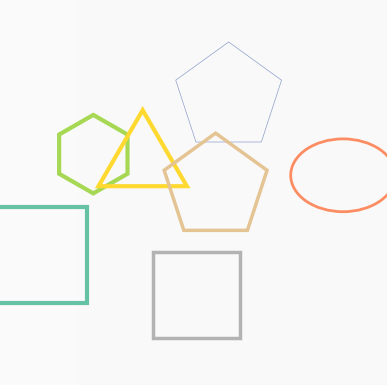[{"shape": "square", "thickness": 3, "radius": 0.62, "center": [0.101, 0.339]}, {"shape": "oval", "thickness": 2, "radius": 0.68, "center": [0.885, 0.545]}, {"shape": "pentagon", "thickness": 0.5, "radius": 0.72, "center": [0.59, 0.747]}, {"shape": "hexagon", "thickness": 3, "radius": 0.51, "center": [0.241, 0.6]}, {"shape": "triangle", "thickness": 3, "radius": 0.66, "center": [0.368, 0.582]}, {"shape": "pentagon", "thickness": 2.5, "radius": 0.7, "center": [0.556, 0.515]}, {"shape": "square", "thickness": 2.5, "radius": 0.56, "center": [0.507, 0.234]}]